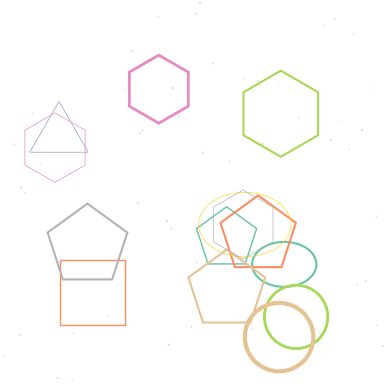[{"shape": "oval", "thickness": 1.5, "radius": 0.42, "center": [0.738, 0.313]}, {"shape": "pentagon", "thickness": 1, "radius": 0.41, "center": [0.589, 0.381]}, {"shape": "square", "thickness": 1, "radius": 0.42, "center": [0.239, 0.239]}, {"shape": "pentagon", "thickness": 1.5, "radius": 0.51, "center": [0.671, 0.389]}, {"shape": "triangle", "thickness": 0.5, "radius": 0.44, "center": [0.153, 0.649]}, {"shape": "hexagon", "thickness": 2, "radius": 0.44, "center": [0.413, 0.768]}, {"shape": "hexagon", "thickness": 0.5, "radius": 0.45, "center": [0.143, 0.617]}, {"shape": "circle", "thickness": 2, "radius": 0.41, "center": [0.769, 0.177]}, {"shape": "hexagon", "thickness": 1.5, "radius": 0.56, "center": [0.729, 0.705]}, {"shape": "oval", "thickness": 0.5, "radius": 0.6, "center": [0.636, 0.417]}, {"shape": "pentagon", "thickness": 1.5, "radius": 0.52, "center": [0.589, 0.247]}, {"shape": "circle", "thickness": 3, "radius": 0.44, "center": [0.725, 0.124]}, {"shape": "pentagon", "thickness": 1.5, "radius": 0.54, "center": [0.227, 0.362]}, {"shape": "hexagon", "thickness": 0.5, "radius": 0.45, "center": [0.632, 0.417]}]